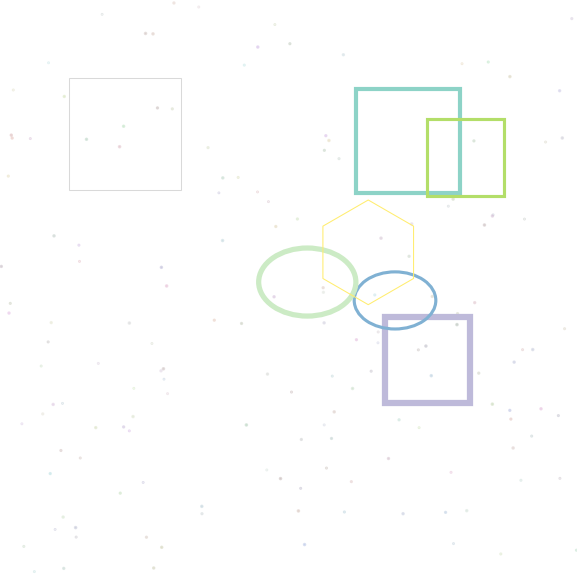[{"shape": "square", "thickness": 2, "radius": 0.45, "center": [0.707, 0.755]}, {"shape": "square", "thickness": 3, "radius": 0.37, "center": [0.74, 0.376]}, {"shape": "oval", "thickness": 1.5, "radius": 0.35, "center": [0.684, 0.479]}, {"shape": "square", "thickness": 1.5, "radius": 0.33, "center": [0.806, 0.726]}, {"shape": "square", "thickness": 0.5, "radius": 0.48, "center": [0.216, 0.767]}, {"shape": "oval", "thickness": 2.5, "radius": 0.42, "center": [0.532, 0.511]}, {"shape": "hexagon", "thickness": 0.5, "radius": 0.45, "center": [0.638, 0.562]}]